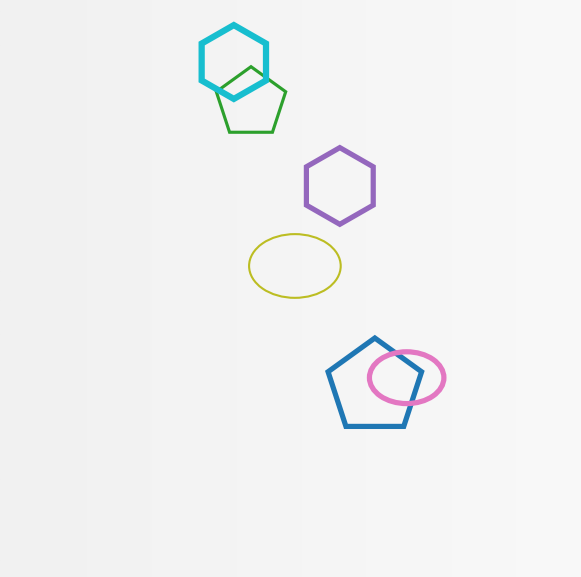[{"shape": "pentagon", "thickness": 2.5, "radius": 0.42, "center": [0.645, 0.329]}, {"shape": "pentagon", "thickness": 1.5, "radius": 0.31, "center": [0.432, 0.821]}, {"shape": "hexagon", "thickness": 2.5, "radius": 0.33, "center": [0.585, 0.677]}, {"shape": "oval", "thickness": 2.5, "radius": 0.32, "center": [0.7, 0.345]}, {"shape": "oval", "thickness": 1, "radius": 0.39, "center": [0.507, 0.539]}, {"shape": "hexagon", "thickness": 3, "radius": 0.32, "center": [0.402, 0.892]}]